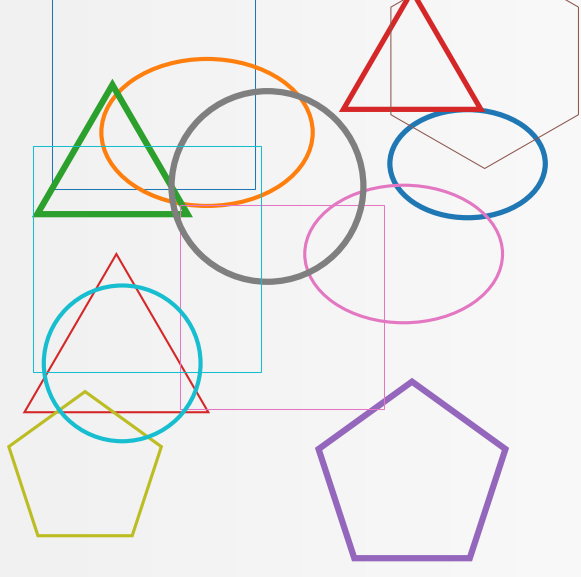[{"shape": "oval", "thickness": 2.5, "radius": 0.67, "center": [0.804, 0.716]}, {"shape": "square", "thickness": 0.5, "radius": 0.87, "center": [0.264, 0.847]}, {"shape": "oval", "thickness": 2, "radius": 0.91, "center": [0.356, 0.77]}, {"shape": "triangle", "thickness": 3, "radius": 0.75, "center": [0.193, 0.703]}, {"shape": "triangle", "thickness": 2.5, "radius": 0.68, "center": [0.709, 0.878]}, {"shape": "triangle", "thickness": 1, "radius": 0.91, "center": [0.2, 0.377]}, {"shape": "pentagon", "thickness": 3, "radius": 0.85, "center": [0.709, 0.169]}, {"shape": "hexagon", "thickness": 0.5, "radius": 0.93, "center": [0.834, 0.894]}, {"shape": "square", "thickness": 0.5, "radius": 0.88, "center": [0.485, 0.467]}, {"shape": "oval", "thickness": 1.5, "radius": 0.85, "center": [0.694, 0.559]}, {"shape": "circle", "thickness": 3, "radius": 0.83, "center": [0.46, 0.676]}, {"shape": "pentagon", "thickness": 1.5, "radius": 0.69, "center": [0.146, 0.183]}, {"shape": "circle", "thickness": 2, "radius": 0.67, "center": [0.21, 0.37]}, {"shape": "square", "thickness": 0.5, "radius": 0.98, "center": [0.253, 0.551]}]